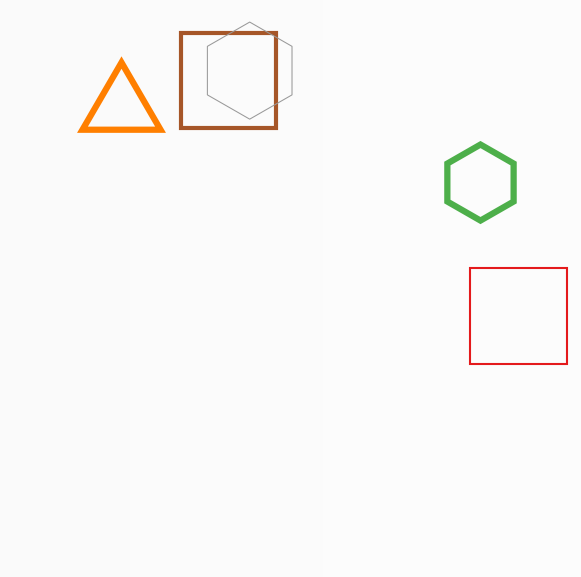[{"shape": "square", "thickness": 1, "radius": 0.42, "center": [0.892, 0.452]}, {"shape": "hexagon", "thickness": 3, "radius": 0.33, "center": [0.827, 0.683]}, {"shape": "triangle", "thickness": 3, "radius": 0.39, "center": [0.209, 0.813]}, {"shape": "square", "thickness": 2, "radius": 0.41, "center": [0.393, 0.859]}, {"shape": "hexagon", "thickness": 0.5, "radius": 0.42, "center": [0.43, 0.877]}]